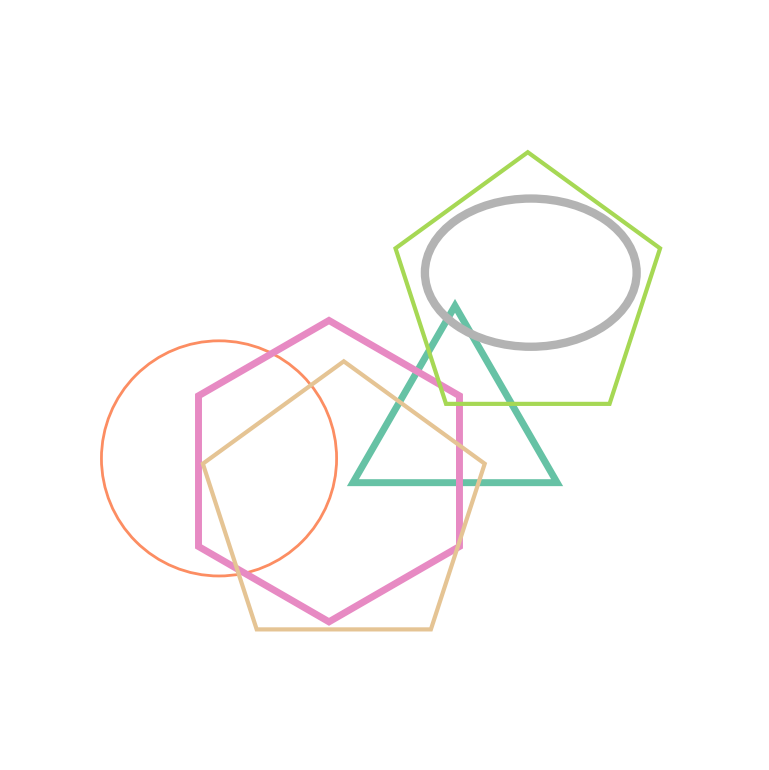[{"shape": "triangle", "thickness": 2.5, "radius": 0.77, "center": [0.591, 0.45]}, {"shape": "circle", "thickness": 1, "radius": 0.76, "center": [0.284, 0.405]}, {"shape": "hexagon", "thickness": 2.5, "radius": 0.98, "center": [0.427, 0.388]}, {"shape": "pentagon", "thickness": 1.5, "radius": 0.9, "center": [0.685, 0.622]}, {"shape": "pentagon", "thickness": 1.5, "radius": 0.96, "center": [0.446, 0.338]}, {"shape": "oval", "thickness": 3, "radius": 0.69, "center": [0.689, 0.646]}]